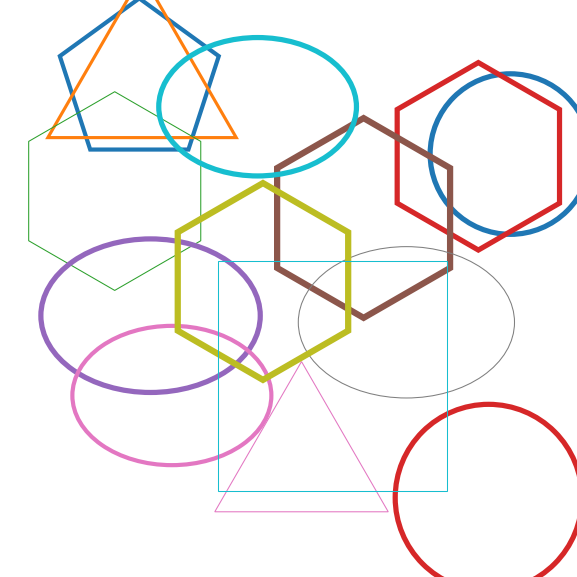[{"shape": "circle", "thickness": 2.5, "radius": 0.69, "center": [0.884, 0.732]}, {"shape": "pentagon", "thickness": 2, "radius": 0.72, "center": [0.241, 0.857]}, {"shape": "triangle", "thickness": 1.5, "radius": 0.94, "center": [0.246, 0.855]}, {"shape": "hexagon", "thickness": 0.5, "radius": 0.86, "center": [0.199, 0.668]}, {"shape": "circle", "thickness": 2.5, "radius": 0.81, "center": [0.846, 0.137]}, {"shape": "hexagon", "thickness": 2.5, "radius": 0.81, "center": [0.828, 0.728]}, {"shape": "oval", "thickness": 2.5, "radius": 0.95, "center": [0.261, 0.452]}, {"shape": "hexagon", "thickness": 3, "radius": 0.86, "center": [0.63, 0.622]}, {"shape": "triangle", "thickness": 0.5, "radius": 0.87, "center": [0.522, 0.2]}, {"shape": "oval", "thickness": 2, "radius": 0.86, "center": [0.298, 0.314]}, {"shape": "oval", "thickness": 0.5, "radius": 0.94, "center": [0.704, 0.441]}, {"shape": "hexagon", "thickness": 3, "radius": 0.85, "center": [0.455, 0.512]}, {"shape": "square", "thickness": 0.5, "radius": 0.99, "center": [0.576, 0.348]}, {"shape": "oval", "thickness": 2.5, "radius": 0.86, "center": [0.446, 0.814]}]